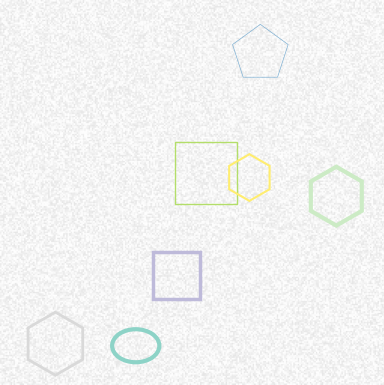[{"shape": "oval", "thickness": 3, "radius": 0.31, "center": [0.353, 0.102]}, {"shape": "square", "thickness": 2.5, "radius": 0.31, "center": [0.458, 0.285]}, {"shape": "pentagon", "thickness": 0.5, "radius": 0.38, "center": [0.676, 0.861]}, {"shape": "square", "thickness": 1, "radius": 0.4, "center": [0.536, 0.551]}, {"shape": "hexagon", "thickness": 2, "radius": 0.41, "center": [0.144, 0.107]}, {"shape": "hexagon", "thickness": 3, "radius": 0.38, "center": [0.874, 0.491]}, {"shape": "hexagon", "thickness": 1.5, "radius": 0.3, "center": [0.648, 0.539]}]